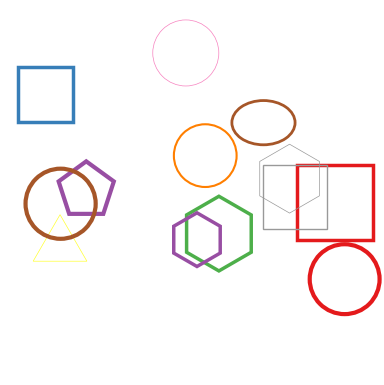[{"shape": "circle", "thickness": 3, "radius": 0.45, "center": [0.895, 0.275]}, {"shape": "square", "thickness": 2.5, "radius": 0.49, "center": [0.87, 0.474]}, {"shape": "square", "thickness": 2.5, "radius": 0.35, "center": [0.118, 0.755]}, {"shape": "hexagon", "thickness": 2.5, "radius": 0.48, "center": [0.569, 0.393]}, {"shape": "hexagon", "thickness": 2.5, "radius": 0.35, "center": [0.512, 0.378]}, {"shape": "pentagon", "thickness": 3, "radius": 0.38, "center": [0.224, 0.506]}, {"shape": "circle", "thickness": 1.5, "radius": 0.41, "center": [0.533, 0.596]}, {"shape": "triangle", "thickness": 0.5, "radius": 0.4, "center": [0.156, 0.362]}, {"shape": "circle", "thickness": 3, "radius": 0.46, "center": [0.157, 0.471]}, {"shape": "oval", "thickness": 2, "radius": 0.41, "center": [0.684, 0.681]}, {"shape": "circle", "thickness": 0.5, "radius": 0.43, "center": [0.483, 0.862]}, {"shape": "hexagon", "thickness": 0.5, "radius": 0.45, "center": [0.752, 0.536]}, {"shape": "square", "thickness": 1, "radius": 0.41, "center": [0.767, 0.489]}]